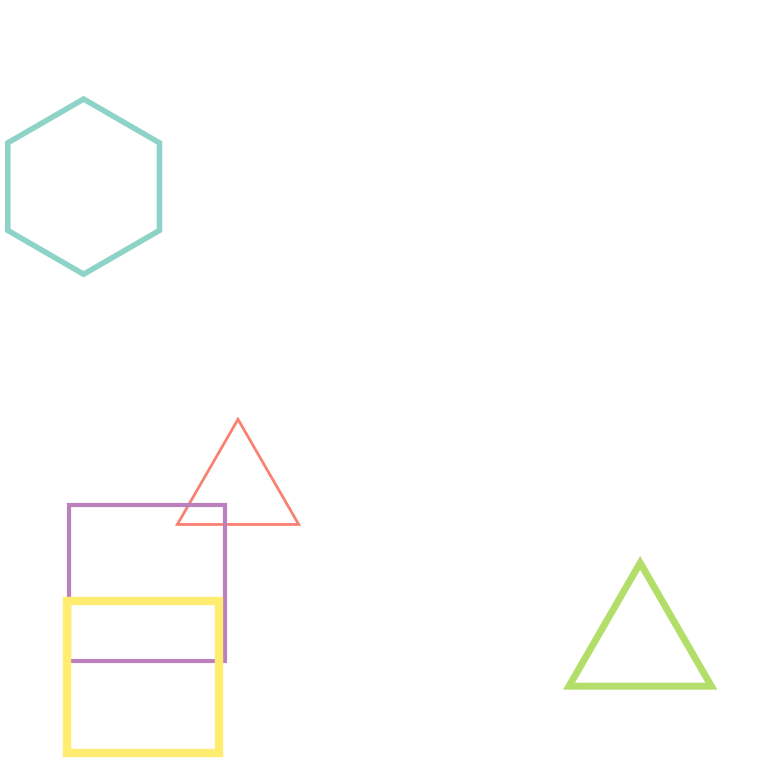[{"shape": "hexagon", "thickness": 2, "radius": 0.57, "center": [0.109, 0.758]}, {"shape": "triangle", "thickness": 1, "radius": 0.46, "center": [0.309, 0.364]}, {"shape": "triangle", "thickness": 2.5, "radius": 0.53, "center": [0.831, 0.162]}, {"shape": "square", "thickness": 1.5, "radius": 0.51, "center": [0.191, 0.243]}, {"shape": "square", "thickness": 3, "radius": 0.49, "center": [0.185, 0.12]}]